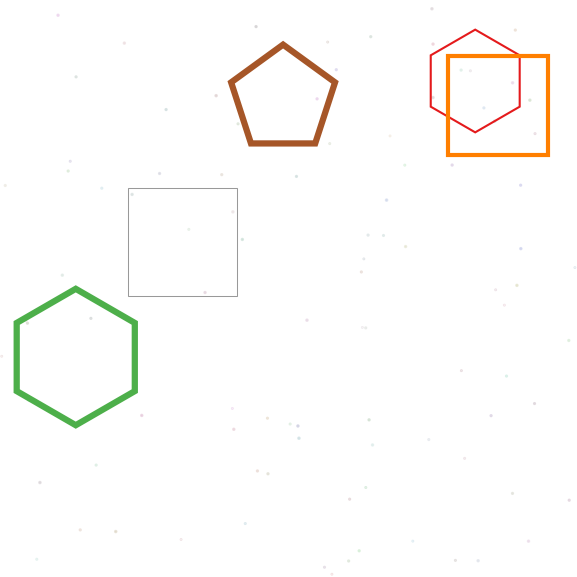[{"shape": "hexagon", "thickness": 1, "radius": 0.44, "center": [0.823, 0.859]}, {"shape": "hexagon", "thickness": 3, "radius": 0.59, "center": [0.131, 0.381]}, {"shape": "square", "thickness": 2, "radius": 0.43, "center": [0.862, 0.817]}, {"shape": "pentagon", "thickness": 3, "radius": 0.47, "center": [0.49, 0.827]}, {"shape": "square", "thickness": 0.5, "radius": 0.47, "center": [0.316, 0.58]}]